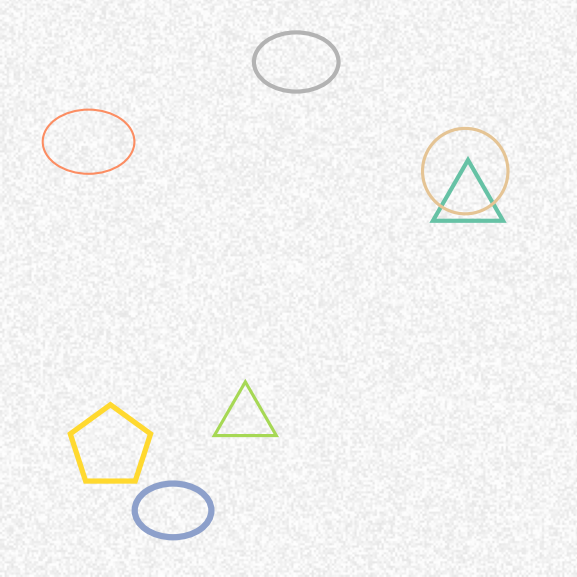[{"shape": "triangle", "thickness": 2, "radius": 0.35, "center": [0.81, 0.652]}, {"shape": "oval", "thickness": 1, "radius": 0.4, "center": [0.153, 0.754]}, {"shape": "oval", "thickness": 3, "radius": 0.33, "center": [0.3, 0.115]}, {"shape": "triangle", "thickness": 1.5, "radius": 0.31, "center": [0.425, 0.276]}, {"shape": "pentagon", "thickness": 2.5, "radius": 0.37, "center": [0.191, 0.225]}, {"shape": "circle", "thickness": 1.5, "radius": 0.37, "center": [0.806, 0.703]}, {"shape": "oval", "thickness": 2, "radius": 0.37, "center": [0.513, 0.892]}]